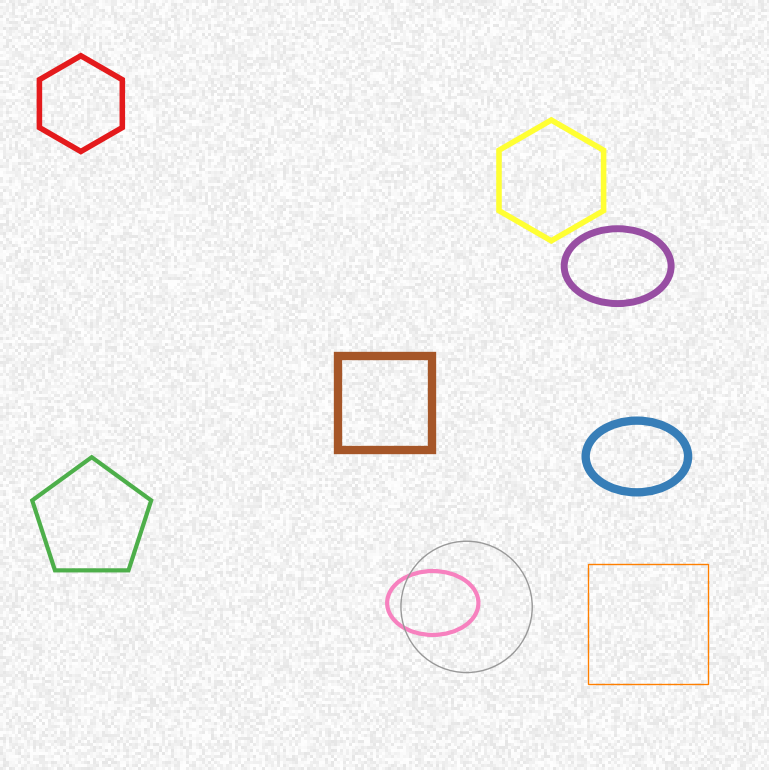[{"shape": "hexagon", "thickness": 2, "radius": 0.31, "center": [0.105, 0.865]}, {"shape": "oval", "thickness": 3, "radius": 0.33, "center": [0.827, 0.407]}, {"shape": "pentagon", "thickness": 1.5, "radius": 0.41, "center": [0.119, 0.325]}, {"shape": "oval", "thickness": 2.5, "radius": 0.35, "center": [0.802, 0.654]}, {"shape": "square", "thickness": 0.5, "radius": 0.39, "center": [0.842, 0.189]}, {"shape": "hexagon", "thickness": 2, "radius": 0.39, "center": [0.716, 0.766]}, {"shape": "square", "thickness": 3, "radius": 0.3, "center": [0.5, 0.477]}, {"shape": "oval", "thickness": 1.5, "radius": 0.3, "center": [0.562, 0.217]}, {"shape": "circle", "thickness": 0.5, "radius": 0.43, "center": [0.606, 0.212]}]